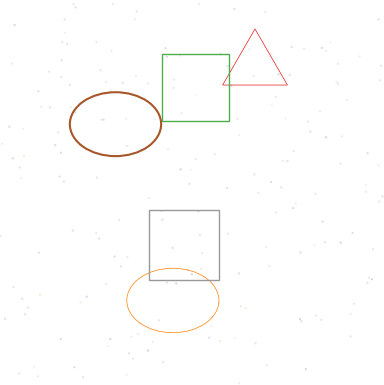[{"shape": "triangle", "thickness": 0.5, "radius": 0.49, "center": [0.662, 0.828]}, {"shape": "square", "thickness": 1, "radius": 0.44, "center": [0.508, 0.772]}, {"shape": "oval", "thickness": 0.5, "radius": 0.6, "center": [0.449, 0.22]}, {"shape": "oval", "thickness": 1.5, "radius": 0.59, "center": [0.3, 0.677]}, {"shape": "square", "thickness": 1, "radius": 0.45, "center": [0.478, 0.364]}]